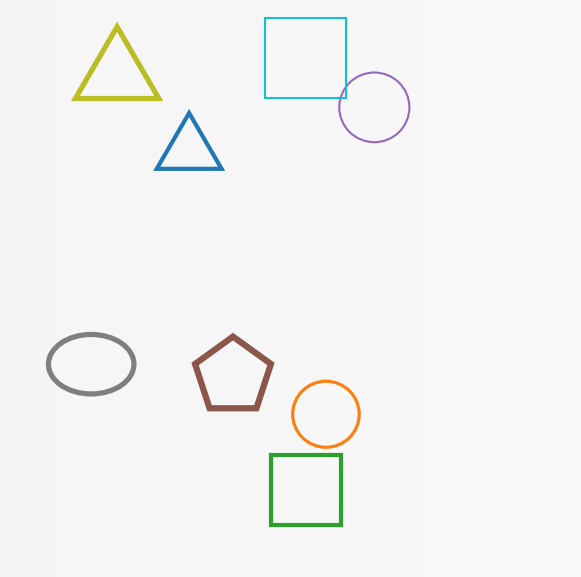[{"shape": "triangle", "thickness": 2, "radius": 0.32, "center": [0.325, 0.739]}, {"shape": "circle", "thickness": 1.5, "radius": 0.29, "center": [0.561, 0.282]}, {"shape": "square", "thickness": 2, "radius": 0.3, "center": [0.526, 0.15]}, {"shape": "circle", "thickness": 1, "radius": 0.3, "center": [0.644, 0.813]}, {"shape": "pentagon", "thickness": 3, "radius": 0.34, "center": [0.401, 0.348]}, {"shape": "oval", "thickness": 2.5, "radius": 0.37, "center": [0.157, 0.368]}, {"shape": "triangle", "thickness": 2.5, "radius": 0.41, "center": [0.201, 0.87]}, {"shape": "square", "thickness": 1, "radius": 0.35, "center": [0.525, 0.898]}]